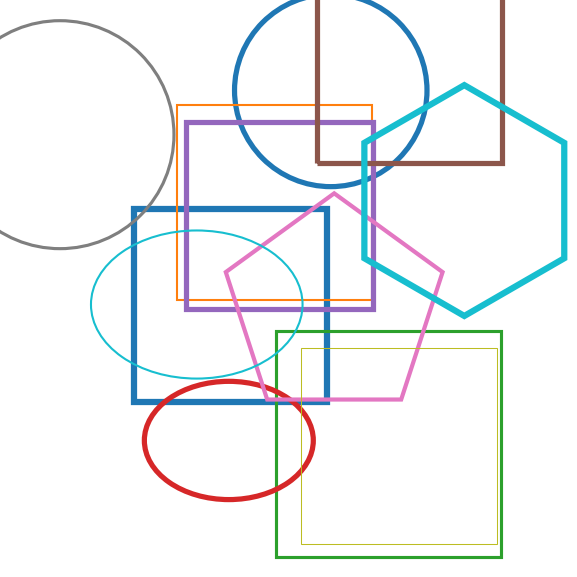[{"shape": "square", "thickness": 3, "radius": 0.83, "center": [0.4, 0.47]}, {"shape": "circle", "thickness": 2.5, "radius": 0.83, "center": [0.573, 0.843]}, {"shape": "square", "thickness": 1, "radius": 0.84, "center": [0.475, 0.648]}, {"shape": "square", "thickness": 1.5, "radius": 0.98, "center": [0.672, 0.23]}, {"shape": "oval", "thickness": 2.5, "radius": 0.73, "center": [0.396, 0.236]}, {"shape": "square", "thickness": 2.5, "radius": 0.81, "center": [0.484, 0.625]}, {"shape": "square", "thickness": 2.5, "radius": 0.8, "center": [0.709, 0.877]}, {"shape": "pentagon", "thickness": 2, "radius": 0.99, "center": [0.579, 0.467]}, {"shape": "circle", "thickness": 1.5, "radius": 0.99, "center": [0.104, 0.766]}, {"shape": "square", "thickness": 0.5, "radius": 0.85, "center": [0.69, 0.226]}, {"shape": "oval", "thickness": 1, "radius": 0.92, "center": [0.341, 0.472]}, {"shape": "hexagon", "thickness": 3, "radius": 1.0, "center": [0.804, 0.652]}]